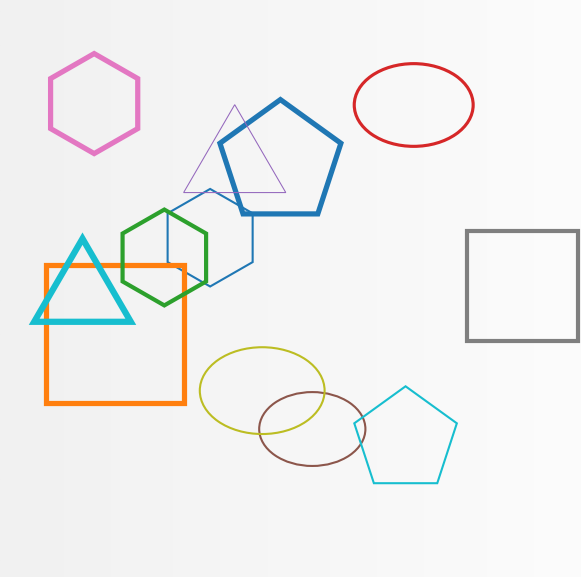[{"shape": "hexagon", "thickness": 1, "radius": 0.42, "center": [0.362, 0.588]}, {"shape": "pentagon", "thickness": 2.5, "radius": 0.55, "center": [0.482, 0.717]}, {"shape": "square", "thickness": 2.5, "radius": 0.59, "center": [0.197, 0.421]}, {"shape": "hexagon", "thickness": 2, "radius": 0.41, "center": [0.283, 0.553]}, {"shape": "oval", "thickness": 1.5, "radius": 0.51, "center": [0.712, 0.817]}, {"shape": "triangle", "thickness": 0.5, "radius": 0.51, "center": [0.404, 0.716]}, {"shape": "oval", "thickness": 1, "radius": 0.46, "center": [0.537, 0.256]}, {"shape": "hexagon", "thickness": 2.5, "radius": 0.43, "center": [0.162, 0.82]}, {"shape": "square", "thickness": 2, "radius": 0.48, "center": [0.899, 0.504]}, {"shape": "oval", "thickness": 1, "radius": 0.54, "center": [0.451, 0.323]}, {"shape": "triangle", "thickness": 3, "radius": 0.48, "center": [0.142, 0.49]}, {"shape": "pentagon", "thickness": 1, "radius": 0.46, "center": [0.698, 0.237]}]